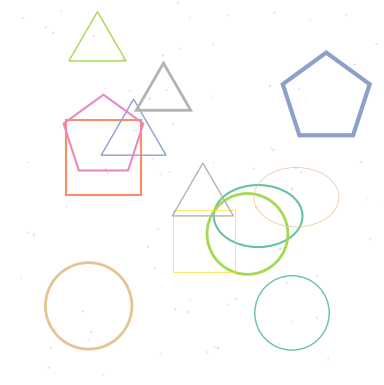[{"shape": "circle", "thickness": 1, "radius": 0.48, "center": [0.759, 0.187]}, {"shape": "oval", "thickness": 1.5, "radius": 0.58, "center": [0.671, 0.439]}, {"shape": "square", "thickness": 1.5, "radius": 0.49, "center": [0.268, 0.59]}, {"shape": "triangle", "thickness": 1, "radius": 0.49, "center": [0.347, 0.645]}, {"shape": "pentagon", "thickness": 3, "radius": 0.59, "center": [0.847, 0.745]}, {"shape": "pentagon", "thickness": 1.5, "radius": 0.54, "center": [0.269, 0.645]}, {"shape": "circle", "thickness": 2, "radius": 0.52, "center": [0.643, 0.392]}, {"shape": "triangle", "thickness": 1, "radius": 0.43, "center": [0.253, 0.885]}, {"shape": "square", "thickness": 0.5, "radius": 0.4, "center": [0.531, 0.374]}, {"shape": "circle", "thickness": 2, "radius": 0.56, "center": [0.23, 0.205]}, {"shape": "oval", "thickness": 0.5, "radius": 0.55, "center": [0.77, 0.488]}, {"shape": "triangle", "thickness": 2, "radius": 0.41, "center": [0.425, 0.754]}, {"shape": "triangle", "thickness": 1, "radius": 0.46, "center": [0.527, 0.485]}]